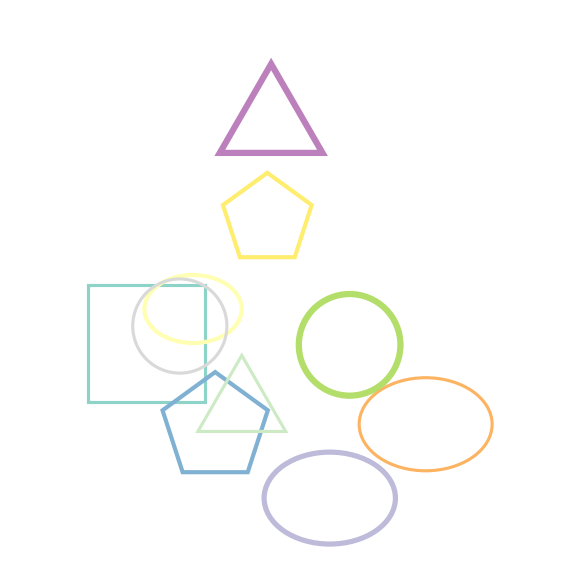[{"shape": "square", "thickness": 1.5, "radius": 0.5, "center": [0.254, 0.404]}, {"shape": "oval", "thickness": 2, "radius": 0.42, "center": [0.334, 0.464]}, {"shape": "oval", "thickness": 2.5, "radius": 0.57, "center": [0.571, 0.137]}, {"shape": "pentagon", "thickness": 2, "radius": 0.48, "center": [0.373, 0.259]}, {"shape": "oval", "thickness": 1.5, "radius": 0.58, "center": [0.737, 0.264]}, {"shape": "circle", "thickness": 3, "radius": 0.44, "center": [0.605, 0.402]}, {"shape": "circle", "thickness": 1.5, "radius": 0.41, "center": [0.311, 0.435]}, {"shape": "triangle", "thickness": 3, "radius": 0.51, "center": [0.47, 0.786]}, {"shape": "triangle", "thickness": 1.5, "radius": 0.44, "center": [0.419, 0.296]}, {"shape": "pentagon", "thickness": 2, "radius": 0.4, "center": [0.463, 0.619]}]